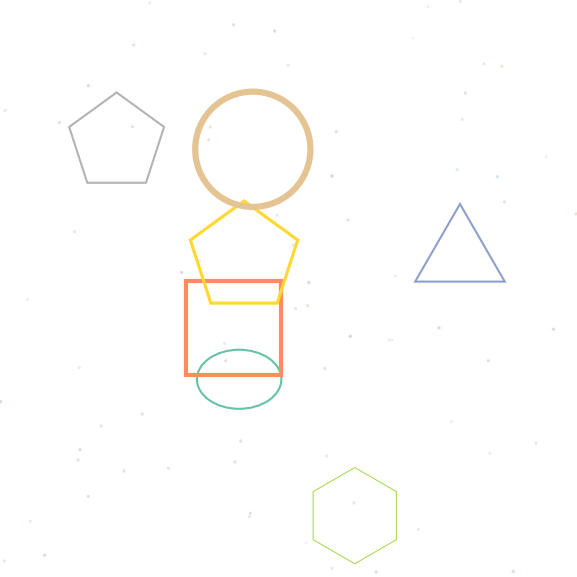[{"shape": "oval", "thickness": 1, "radius": 0.37, "center": [0.414, 0.342]}, {"shape": "square", "thickness": 2, "radius": 0.41, "center": [0.404, 0.431]}, {"shape": "triangle", "thickness": 1, "radius": 0.45, "center": [0.796, 0.556]}, {"shape": "hexagon", "thickness": 0.5, "radius": 0.42, "center": [0.614, 0.106]}, {"shape": "pentagon", "thickness": 1.5, "radius": 0.49, "center": [0.423, 0.553]}, {"shape": "circle", "thickness": 3, "radius": 0.5, "center": [0.438, 0.741]}, {"shape": "pentagon", "thickness": 1, "radius": 0.43, "center": [0.202, 0.753]}]